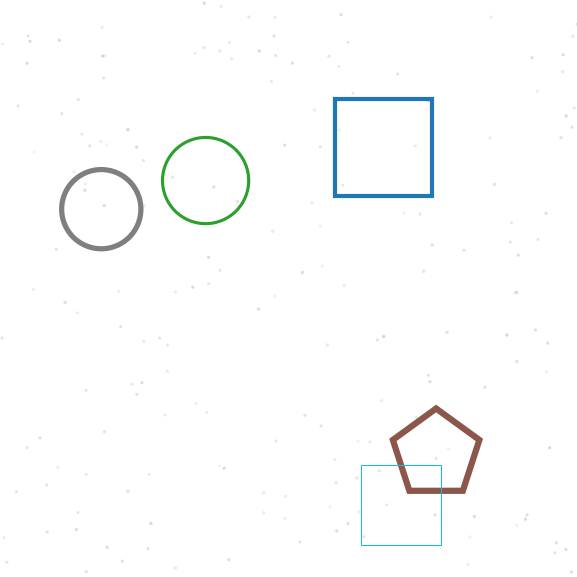[{"shape": "square", "thickness": 2, "radius": 0.42, "center": [0.664, 0.744]}, {"shape": "circle", "thickness": 1.5, "radius": 0.37, "center": [0.356, 0.687]}, {"shape": "pentagon", "thickness": 3, "radius": 0.39, "center": [0.755, 0.213]}, {"shape": "circle", "thickness": 2.5, "radius": 0.34, "center": [0.175, 0.637]}, {"shape": "square", "thickness": 0.5, "radius": 0.35, "center": [0.695, 0.125]}]